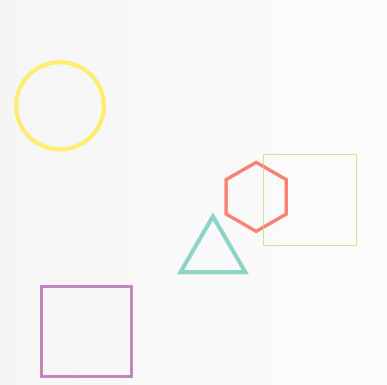[{"shape": "triangle", "thickness": 3, "radius": 0.48, "center": [0.549, 0.341]}, {"shape": "hexagon", "thickness": 2.5, "radius": 0.45, "center": [0.661, 0.489]}, {"shape": "square", "thickness": 0.5, "radius": 0.6, "center": [0.799, 0.482]}, {"shape": "square", "thickness": 2, "radius": 0.58, "center": [0.221, 0.14]}, {"shape": "circle", "thickness": 3, "radius": 0.57, "center": [0.155, 0.725]}]